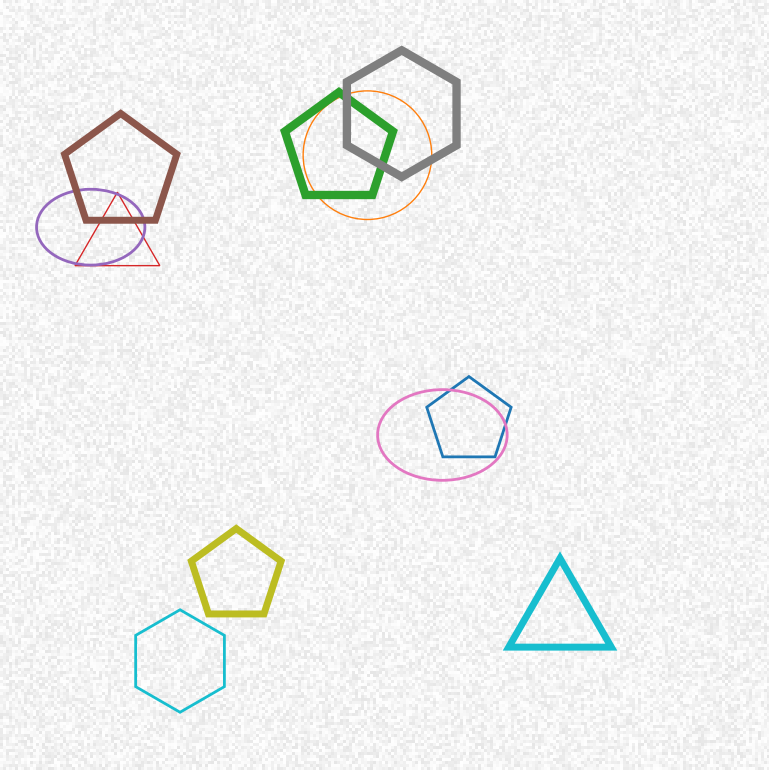[{"shape": "pentagon", "thickness": 1, "radius": 0.29, "center": [0.609, 0.453]}, {"shape": "circle", "thickness": 0.5, "radius": 0.42, "center": [0.477, 0.798]}, {"shape": "pentagon", "thickness": 3, "radius": 0.37, "center": [0.44, 0.806]}, {"shape": "triangle", "thickness": 0.5, "radius": 0.32, "center": [0.152, 0.687]}, {"shape": "oval", "thickness": 1, "radius": 0.35, "center": [0.118, 0.705]}, {"shape": "pentagon", "thickness": 2.5, "radius": 0.38, "center": [0.157, 0.776]}, {"shape": "oval", "thickness": 1, "radius": 0.42, "center": [0.575, 0.435]}, {"shape": "hexagon", "thickness": 3, "radius": 0.41, "center": [0.522, 0.852]}, {"shape": "pentagon", "thickness": 2.5, "radius": 0.31, "center": [0.307, 0.252]}, {"shape": "hexagon", "thickness": 1, "radius": 0.33, "center": [0.234, 0.142]}, {"shape": "triangle", "thickness": 2.5, "radius": 0.38, "center": [0.727, 0.198]}]